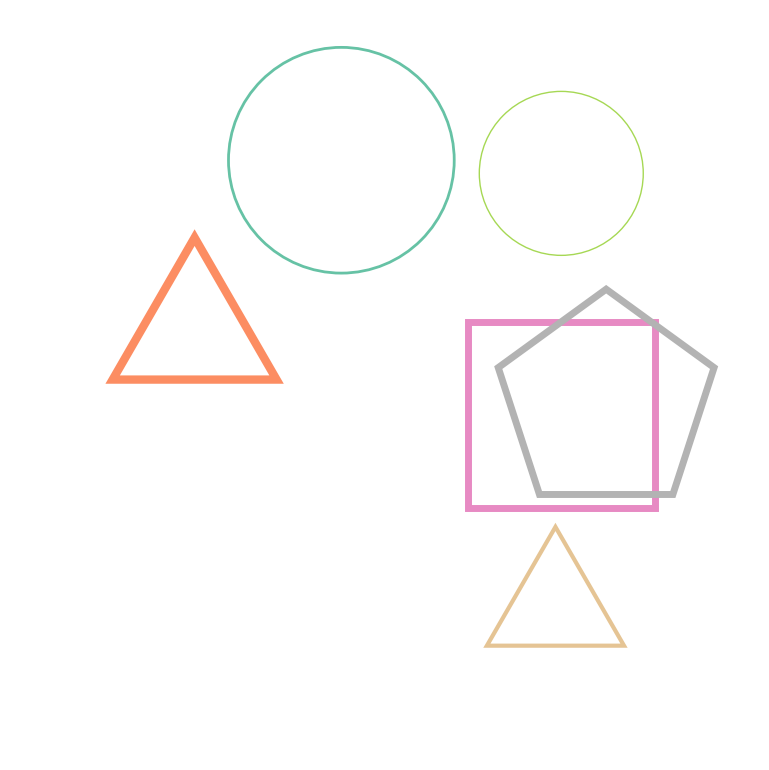[{"shape": "circle", "thickness": 1, "radius": 0.73, "center": [0.443, 0.792]}, {"shape": "triangle", "thickness": 3, "radius": 0.61, "center": [0.253, 0.568]}, {"shape": "square", "thickness": 2.5, "radius": 0.61, "center": [0.729, 0.461]}, {"shape": "circle", "thickness": 0.5, "radius": 0.53, "center": [0.729, 0.775]}, {"shape": "triangle", "thickness": 1.5, "radius": 0.51, "center": [0.721, 0.213]}, {"shape": "pentagon", "thickness": 2.5, "radius": 0.74, "center": [0.787, 0.477]}]